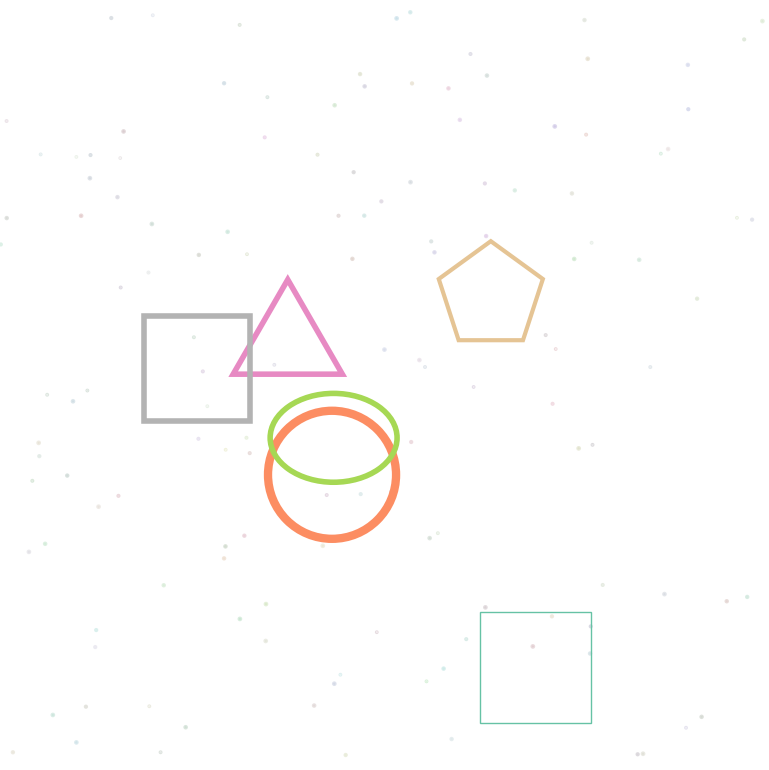[{"shape": "square", "thickness": 0.5, "radius": 0.36, "center": [0.695, 0.133]}, {"shape": "circle", "thickness": 3, "radius": 0.42, "center": [0.431, 0.383]}, {"shape": "triangle", "thickness": 2, "radius": 0.41, "center": [0.374, 0.555]}, {"shape": "oval", "thickness": 2, "radius": 0.41, "center": [0.433, 0.431]}, {"shape": "pentagon", "thickness": 1.5, "radius": 0.36, "center": [0.637, 0.616]}, {"shape": "square", "thickness": 2, "radius": 0.34, "center": [0.256, 0.522]}]